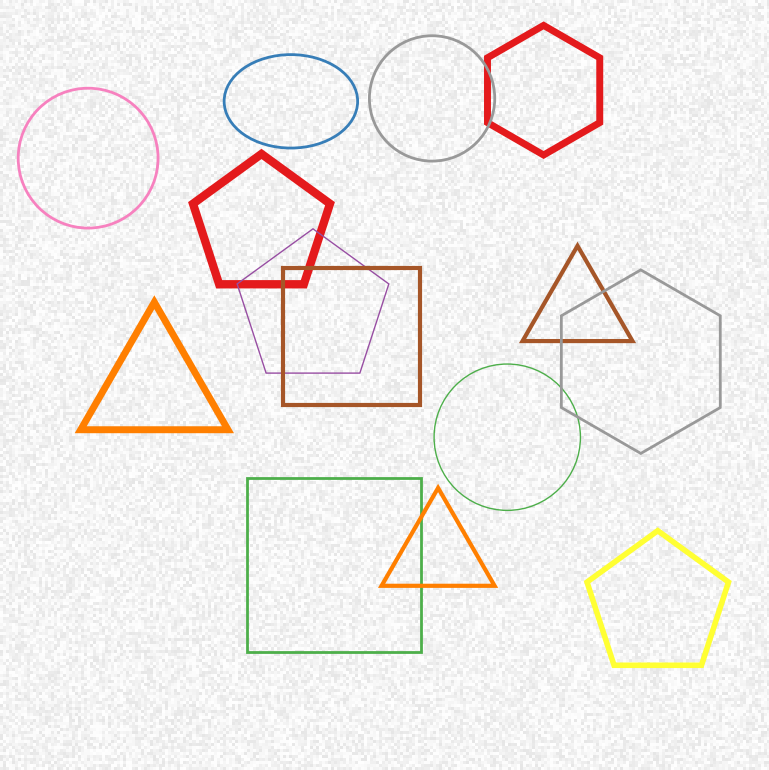[{"shape": "hexagon", "thickness": 2.5, "radius": 0.42, "center": [0.706, 0.883]}, {"shape": "pentagon", "thickness": 3, "radius": 0.47, "center": [0.34, 0.707]}, {"shape": "oval", "thickness": 1, "radius": 0.43, "center": [0.378, 0.868]}, {"shape": "circle", "thickness": 0.5, "radius": 0.48, "center": [0.659, 0.432]}, {"shape": "square", "thickness": 1, "radius": 0.56, "center": [0.434, 0.266]}, {"shape": "pentagon", "thickness": 0.5, "radius": 0.52, "center": [0.406, 0.599]}, {"shape": "triangle", "thickness": 2.5, "radius": 0.55, "center": [0.2, 0.497]}, {"shape": "triangle", "thickness": 1.5, "radius": 0.42, "center": [0.569, 0.282]}, {"shape": "pentagon", "thickness": 2, "radius": 0.48, "center": [0.854, 0.214]}, {"shape": "square", "thickness": 1.5, "radius": 0.44, "center": [0.457, 0.563]}, {"shape": "triangle", "thickness": 1.5, "radius": 0.41, "center": [0.75, 0.598]}, {"shape": "circle", "thickness": 1, "radius": 0.45, "center": [0.114, 0.795]}, {"shape": "circle", "thickness": 1, "radius": 0.41, "center": [0.561, 0.872]}, {"shape": "hexagon", "thickness": 1, "radius": 0.6, "center": [0.832, 0.53]}]